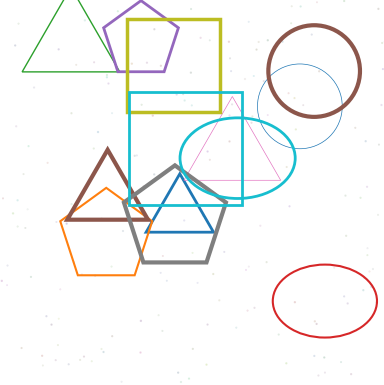[{"shape": "circle", "thickness": 0.5, "radius": 0.55, "center": [0.779, 0.724]}, {"shape": "triangle", "thickness": 2, "radius": 0.51, "center": [0.467, 0.447]}, {"shape": "pentagon", "thickness": 1.5, "radius": 0.63, "center": [0.276, 0.387]}, {"shape": "triangle", "thickness": 1, "radius": 0.73, "center": [0.184, 0.886]}, {"shape": "oval", "thickness": 1.5, "radius": 0.68, "center": [0.844, 0.218]}, {"shape": "pentagon", "thickness": 2, "radius": 0.51, "center": [0.366, 0.896]}, {"shape": "triangle", "thickness": 3, "radius": 0.61, "center": [0.28, 0.49]}, {"shape": "circle", "thickness": 3, "radius": 0.6, "center": [0.816, 0.815]}, {"shape": "triangle", "thickness": 0.5, "radius": 0.73, "center": [0.603, 0.604]}, {"shape": "pentagon", "thickness": 3, "radius": 0.7, "center": [0.454, 0.431]}, {"shape": "square", "thickness": 2.5, "radius": 0.61, "center": [0.451, 0.829]}, {"shape": "oval", "thickness": 2, "radius": 0.75, "center": [0.617, 0.589]}, {"shape": "square", "thickness": 2, "radius": 0.73, "center": [0.482, 0.614]}]